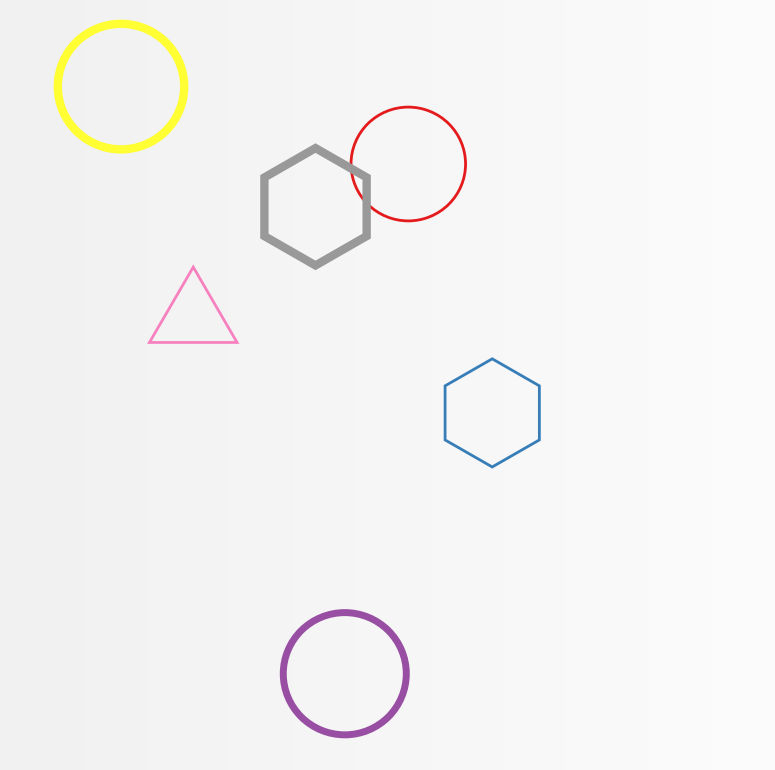[{"shape": "circle", "thickness": 1, "radius": 0.37, "center": [0.527, 0.787]}, {"shape": "hexagon", "thickness": 1, "radius": 0.35, "center": [0.635, 0.464]}, {"shape": "circle", "thickness": 2.5, "radius": 0.4, "center": [0.445, 0.125]}, {"shape": "circle", "thickness": 3, "radius": 0.41, "center": [0.156, 0.888]}, {"shape": "triangle", "thickness": 1, "radius": 0.33, "center": [0.249, 0.588]}, {"shape": "hexagon", "thickness": 3, "radius": 0.38, "center": [0.407, 0.731]}]